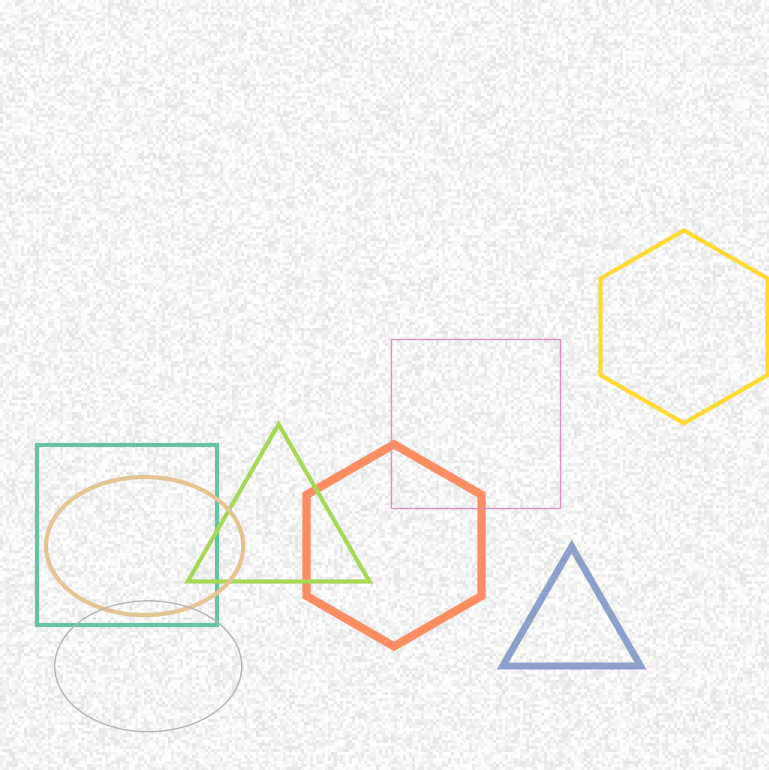[{"shape": "square", "thickness": 1.5, "radius": 0.58, "center": [0.165, 0.306]}, {"shape": "hexagon", "thickness": 3, "radius": 0.66, "center": [0.512, 0.292]}, {"shape": "triangle", "thickness": 2.5, "radius": 0.52, "center": [0.742, 0.187]}, {"shape": "square", "thickness": 0.5, "radius": 0.55, "center": [0.618, 0.45]}, {"shape": "triangle", "thickness": 1.5, "radius": 0.68, "center": [0.362, 0.313]}, {"shape": "hexagon", "thickness": 1.5, "radius": 0.63, "center": [0.888, 0.576]}, {"shape": "oval", "thickness": 1.5, "radius": 0.64, "center": [0.188, 0.291]}, {"shape": "oval", "thickness": 0.5, "radius": 0.61, "center": [0.193, 0.135]}]